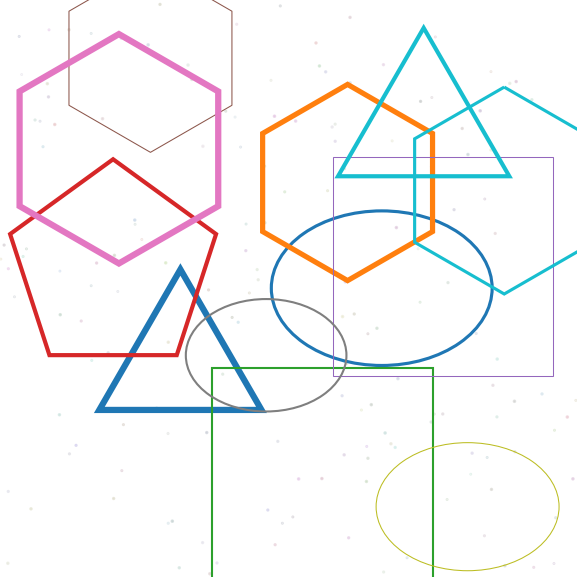[{"shape": "triangle", "thickness": 3, "radius": 0.81, "center": [0.312, 0.37]}, {"shape": "oval", "thickness": 1.5, "radius": 0.96, "center": [0.661, 0.5]}, {"shape": "hexagon", "thickness": 2.5, "radius": 0.85, "center": [0.602, 0.683]}, {"shape": "square", "thickness": 1, "radius": 0.96, "center": [0.558, 0.171]}, {"shape": "pentagon", "thickness": 2, "radius": 0.94, "center": [0.196, 0.536]}, {"shape": "square", "thickness": 0.5, "radius": 0.95, "center": [0.767, 0.538]}, {"shape": "hexagon", "thickness": 0.5, "radius": 0.81, "center": [0.261, 0.898]}, {"shape": "hexagon", "thickness": 3, "radius": 0.99, "center": [0.206, 0.742]}, {"shape": "oval", "thickness": 1, "radius": 0.7, "center": [0.461, 0.384]}, {"shape": "oval", "thickness": 0.5, "radius": 0.79, "center": [0.81, 0.122]}, {"shape": "hexagon", "thickness": 1.5, "radius": 0.9, "center": [0.873, 0.669]}, {"shape": "triangle", "thickness": 2, "radius": 0.86, "center": [0.734, 0.78]}]